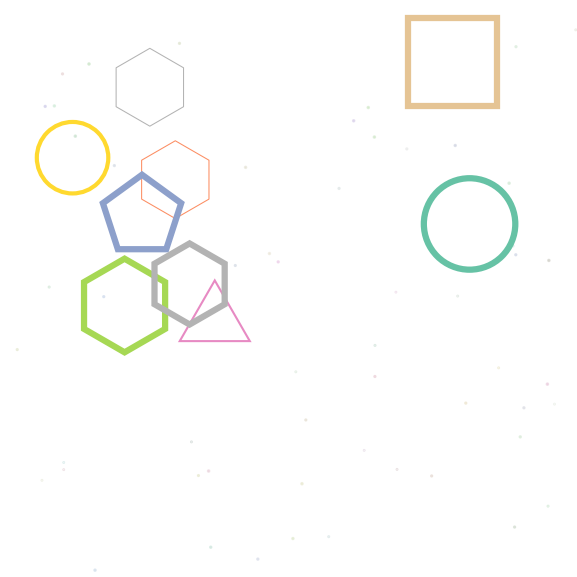[{"shape": "circle", "thickness": 3, "radius": 0.4, "center": [0.813, 0.611]}, {"shape": "hexagon", "thickness": 0.5, "radius": 0.34, "center": [0.304, 0.688]}, {"shape": "pentagon", "thickness": 3, "radius": 0.36, "center": [0.246, 0.625]}, {"shape": "triangle", "thickness": 1, "radius": 0.35, "center": [0.372, 0.443]}, {"shape": "hexagon", "thickness": 3, "radius": 0.41, "center": [0.216, 0.47]}, {"shape": "circle", "thickness": 2, "radius": 0.31, "center": [0.126, 0.726]}, {"shape": "square", "thickness": 3, "radius": 0.38, "center": [0.784, 0.891]}, {"shape": "hexagon", "thickness": 3, "radius": 0.35, "center": [0.328, 0.507]}, {"shape": "hexagon", "thickness": 0.5, "radius": 0.34, "center": [0.259, 0.848]}]